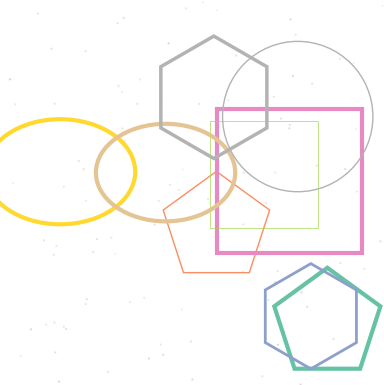[{"shape": "pentagon", "thickness": 3, "radius": 0.72, "center": [0.85, 0.16]}, {"shape": "pentagon", "thickness": 1, "radius": 0.73, "center": [0.562, 0.409]}, {"shape": "hexagon", "thickness": 2, "radius": 0.68, "center": [0.807, 0.179]}, {"shape": "square", "thickness": 3, "radius": 0.94, "center": [0.751, 0.529]}, {"shape": "square", "thickness": 0.5, "radius": 0.7, "center": [0.685, 0.546]}, {"shape": "oval", "thickness": 3, "radius": 0.98, "center": [0.156, 0.554]}, {"shape": "oval", "thickness": 3, "radius": 0.9, "center": [0.43, 0.552]}, {"shape": "circle", "thickness": 1, "radius": 0.98, "center": [0.773, 0.697]}, {"shape": "hexagon", "thickness": 2.5, "radius": 0.79, "center": [0.555, 0.747]}]